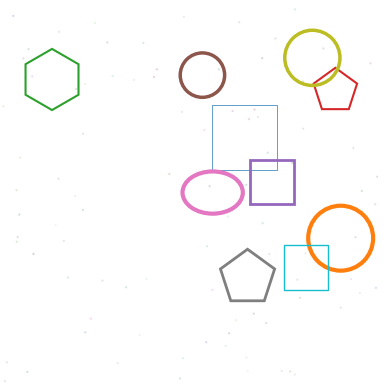[{"shape": "square", "thickness": 0.5, "radius": 0.43, "center": [0.636, 0.643]}, {"shape": "circle", "thickness": 3, "radius": 0.42, "center": [0.885, 0.381]}, {"shape": "hexagon", "thickness": 1.5, "radius": 0.4, "center": [0.135, 0.794]}, {"shape": "pentagon", "thickness": 1.5, "radius": 0.3, "center": [0.871, 0.765]}, {"shape": "square", "thickness": 2, "radius": 0.29, "center": [0.706, 0.527]}, {"shape": "circle", "thickness": 2.5, "radius": 0.29, "center": [0.526, 0.805]}, {"shape": "oval", "thickness": 3, "radius": 0.39, "center": [0.552, 0.5]}, {"shape": "pentagon", "thickness": 2, "radius": 0.37, "center": [0.643, 0.279]}, {"shape": "circle", "thickness": 2.5, "radius": 0.36, "center": [0.811, 0.85]}, {"shape": "square", "thickness": 1, "radius": 0.29, "center": [0.795, 0.305]}]